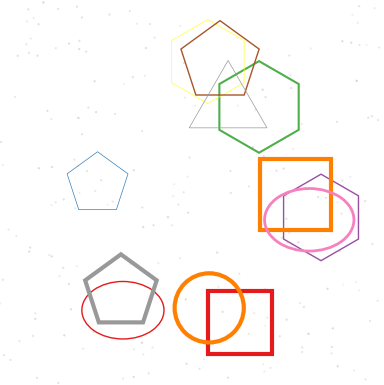[{"shape": "square", "thickness": 3, "radius": 0.41, "center": [0.623, 0.162]}, {"shape": "oval", "thickness": 1, "radius": 0.53, "center": [0.319, 0.194]}, {"shape": "pentagon", "thickness": 0.5, "radius": 0.42, "center": [0.253, 0.523]}, {"shape": "hexagon", "thickness": 1.5, "radius": 0.59, "center": [0.673, 0.722]}, {"shape": "hexagon", "thickness": 1, "radius": 0.56, "center": [0.834, 0.435]}, {"shape": "square", "thickness": 3, "radius": 0.46, "center": [0.768, 0.494]}, {"shape": "circle", "thickness": 3, "radius": 0.45, "center": [0.543, 0.2]}, {"shape": "hexagon", "thickness": 0.5, "radius": 0.55, "center": [0.54, 0.84]}, {"shape": "pentagon", "thickness": 1, "radius": 0.53, "center": [0.572, 0.84]}, {"shape": "oval", "thickness": 2, "radius": 0.58, "center": [0.803, 0.429]}, {"shape": "pentagon", "thickness": 3, "radius": 0.49, "center": [0.314, 0.242]}, {"shape": "triangle", "thickness": 0.5, "radius": 0.58, "center": [0.592, 0.726]}]